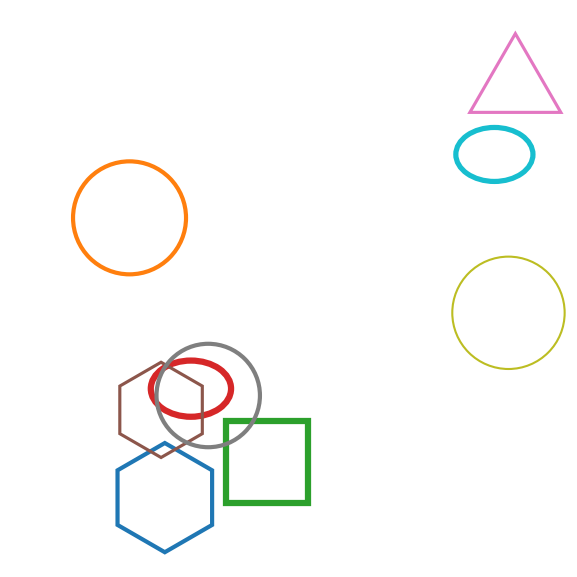[{"shape": "hexagon", "thickness": 2, "radius": 0.47, "center": [0.285, 0.137]}, {"shape": "circle", "thickness": 2, "radius": 0.49, "center": [0.224, 0.622]}, {"shape": "square", "thickness": 3, "radius": 0.35, "center": [0.462, 0.199]}, {"shape": "oval", "thickness": 3, "radius": 0.35, "center": [0.331, 0.326]}, {"shape": "hexagon", "thickness": 1.5, "radius": 0.41, "center": [0.279, 0.289]}, {"shape": "triangle", "thickness": 1.5, "radius": 0.45, "center": [0.892, 0.85]}, {"shape": "circle", "thickness": 2, "radius": 0.45, "center": [0.361, 0.314]}, {"shape": "circle", "thickness": 1, "radius": 0.49, "center": [0.88, 0.457]}, {"shape": "oval", "thickness": 2.5, "radius": 0.33, "center": [0.856, 0.732]}]